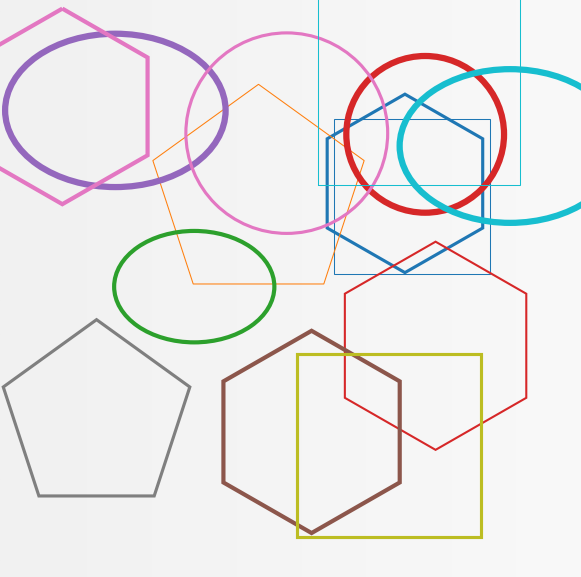[{"shape": "square", "thickness": 0.5, "radius": 0.67, "center": [0.708, 0.659]}, {"shape": "hexagon", "thickness": 1.5, "radius": 0.77, "center": [0.697, 0.682]}, {"shape": "pentagon", "thickness": 0.5, "radius": 0.96, "center": [0.445, 0.662]}, {"shape": "oval", "thickness": 2, "radius": 0.69, "center": [0.334, 0.503]}, {"shape": "hexagon", "thickness": 1, "radius": 0.9, "center": [0.749, 0.4]}, {"shape": "circle", "thickness": 3, "radius": 0.68, "center": [0.731, 0.767]}, {"shape": "oval", "thickness": 3, "radius": 0.95, "center": [0.198, 0.808]}, {"shape": "hexagon", "thickness": 2, "radius": 0.88, "center": [0.536, 0.251]}, {"shape": "circle", "thickness": 1.5, "radius": 0.87, "center": [0.493, 0.769]}, {"shape": "hexagon", "thickness": 2, "radius": 0.85, "center": [0.107, 0.815]}, {"shape": "pentagon", "thickness": 1.5, "radius": 0.84, "center": [0.166, 0.277]}, {"shape": "square", "thickness": 1.5, "radius": 0.79, "center": [0.669, 0.227]}, {"shape": "oval", "thickness": 3, "radius": 0.95, "center": [0.878, 0.746]}, {"shape": "square", "thickness": 0.5, "radius": 0.87, "center": [0.721, 0.853]}]